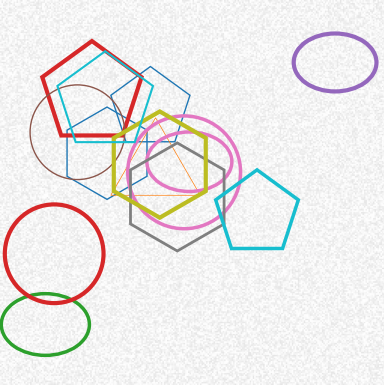[{"shape": "hexagon", "thickness": 1, "radius": 0.6, "center": [0.278, 0.602]}, {"shape": "pentagon", "thickness": 1, "radius": 0.54, "center": [0.391, 0.719]}, {"shape": "triangle", "thickness": 0.5, "radius": 0.67, "center": [0.404, 0.56]}, {"shape": "oval", "thickness": 2.5, "radius": 0.57, "center": [0.118, 0.157]}, {"shape": "pentagon", "thickness": 3, "radius": 0.68, "center": [0.239, 0.758]}, {"shape": "circle", "thickness": 3, "radius": 0.64, "center": [0.141, 0.341]}, {"shape": "oval", "thickness": 3, "radius": 0.54, "center": [0.87, 0.838]}, {"shape": "circle", "thickness": 1, "radius": 0.61, "center": [0.201, 0.657]}, {"shape": "circle", "thickness": 2.5, "radius": 0.73, "center": [0.478, 0.552]}, {"shape": "oval", "thickness": 2.5, "radius": 0.55, "center": [0.492, 0.58]}, {"shape": "hexagon", "thickness": 2, "radius": 0.7, "center": [0.46, 0.488]}, {"shape": "hexagon", "thickness": 3, "radius": 0.69, "center": [0.415, 0.573]}, {"shape": "pentagon", "thickness": 1.5, "radius": 0.65, "center": [0.273, 0.736]}, {"shape": "pentagon", "thickness": 2.5, "radius": 0.56, "center": [0.668, 0.446]}]